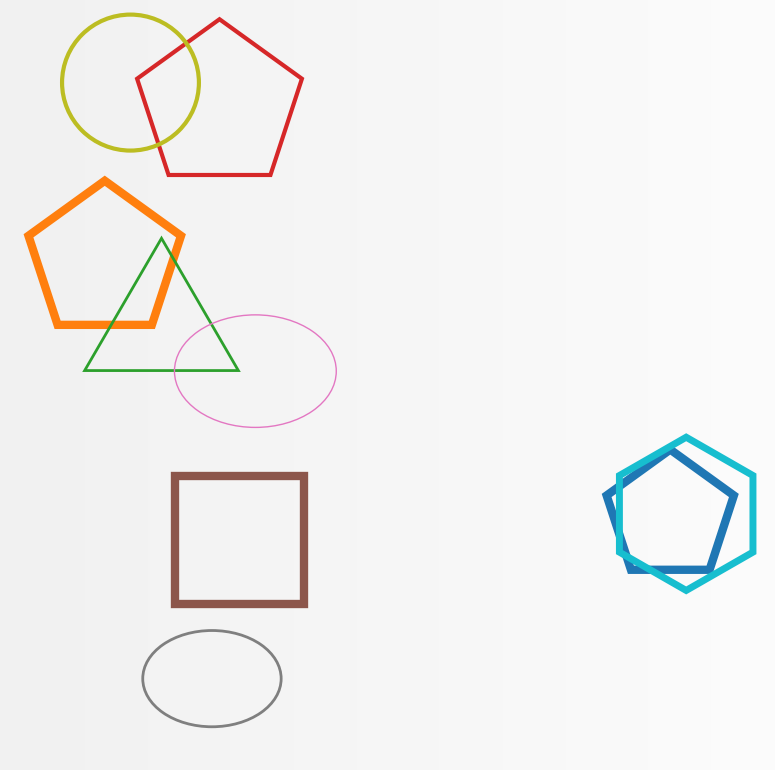[{"shape": "pentagon", "thickness": 3, "radius": 0.43, "center": [0.865, 0.33]}, {"shape": "pentagon", "thickness": 3, "radius": 0.52, "center": [0.135, 0.662]}, {"shape": "triangle", "thickness": 1, "radius": 0.57, "center": [0.208, 0.576]}, {"shape": "pentagon", "thickness": 1.5, "radius": 0.56, "center": [0.283, 0.863]}, {"shape": "square", "thickness": 3, "radius": 0.42, "center": [0.309, 0.299]}, {"shape": "oval", "thickness": 0.5, "radius": 0.52, "center": [0.33, 0.518]}, {"shape": "oval", "thickness": 1, "radius": 0.45, "center": [0.273, 0.119]}, {"shape": "circle", "thickness": 1.5, "radius": 0.44, "center": [0.168, 0.893]}, {"shape": "hexagon", "thickness": 2.5, "radius": 0.5, "center": [0.885, 0.333]}]